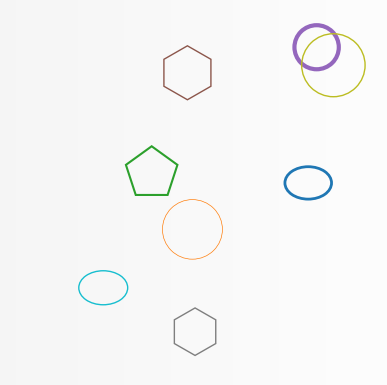[{"shape": "oval", "thickness": 2, "radius": 0.3, "center": [0.795, 0.525]}, {"shape": "circle", "thickness": 0.5, "radius": 0.39, "center": [0.497, 0.404]}, {"shape": "pentagon", "thickness": 1.5, "radius": 0.35, "center": [0.391, 0.55]}, {"shape": "circle", "thickness": 3, "radius": 0.29, "center": [0.817, 0.877]}, {"shape": "hexagon", "thickness": 1, "radius": 0.35, "center": [0.484, 0.811]}, {"shape": "hexagon", "thickness": 1, "radius": 0.31, "center": [0.503, 0.138]}, {"shape": "circle", "thickness": 1, "radius": 0.41, "center": [0.86, 0.831]}, {"shape": "oval", "thickness": 1, "radius": 0.32, "center": [0.266, 0.253]}]